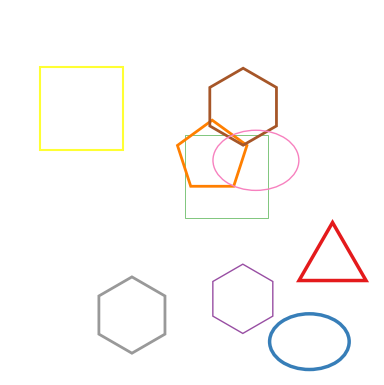[{"shape": "triangle", "thickness": 2.5, "radius": 0.5, "center": [0.864, 0.322]}, {"shape": "oval", "thickness": 2.5, "radius": 0.52, "center": [0.804, 0.113]}, {"shape": "square", "thickness": 0.5, "radius": 0.54, "center": [0.588, 0.541]}, {"shape": "hexagon", "thickness": 1, "radius": 0.45, "center": [0.631, 0.224]}, {"shape": "pentagon", "thickness": 2, "radius": 0.47, "center": [0.551, 0.593]}, {"shape": "square", "thickness": 1.5, "radius": 0.54, "center": [0.212, 0.718]}, {"shape": "hexagon", "thickness": 2, "radius": 0.5, "center": [0.632, 0.723]}, {"shape": "oval", "thickness": 1, "radius": 0.56, "center": [0.665, 0.584]}, {"shape": "hexagon", "thickness": 2, "radius": 0.5, "center": [0.343, 0.182]}]